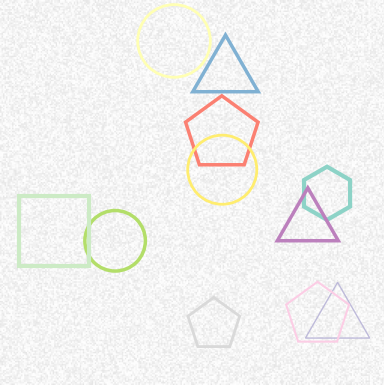[{"shape": "hexagon", "thickness": 3, "radius": 0.35, "center": [0.849, 0.498]}, {"shape": "circle", "thickness": 2, "radius": 0.47, "center": [0.452, 0.894]}, {"shape": "triangle", "thickness": 1, "radius": 0.48, "center": [0.877, 0.17]}, {"shape": "pentagon", "thickness": 2.5, "radius": 0.5, "center": [0.576, 0.652]}, {"shape": "triangle", "thickness": 2.5, "radius": 0.49, "center": [0.586, 0.811]}, {"shape": "circle", "thickness": 2.5, "radius": 0.39, "center": [0.299, 0.375]}, {"shape": "pentagon", "thickness": 1.5, "radius": 0.43, "center": [0.825, 0.182]}, {"shape": "pentagon", "thickness": 2, "radius": 0.35, "center": [0.555, 0.157]}, {"shape": "triangle", "thickness": 2.5, "radius": 0.46, "center": [0.8, 0.42]}, {"shape": "square", "thickness": 3, "radius": 0.46, "center": [0.14, 0.4]}, {"shape": "circle", "thickness": 2, "radius": 0.45, "center": [0.577, 0.559]}]